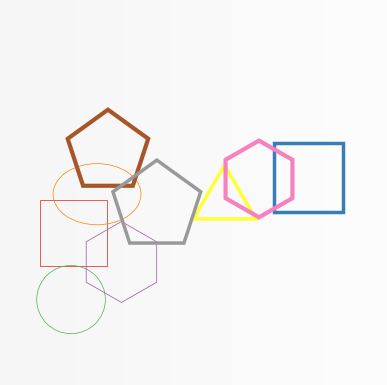[{"shape": "square", "thickness": 0.5, "radius": 0.43, "center": [0.189, 0.395]}, {"shape": "square", "thickness": 2.5, "radius": 0.45, "center": [0.796, 0.538]}, {"shape": "circle", "thickness": 0.5, "radius": 0.44, "center": [0.183, 0.222]}, {"shape": "hexagon", "thickness": 0.5, "radius": 0.53, "center": [0.313, 0.32]}, {"shape": "oval", "thickness": 0.5, "radius": 0.57, "center": [0.25, 0.496]}, {"shape": "triangle", "thickness": 2.5, "radius": 0.47, "center": [0.58, 0.478]}, {"shape": "pentagon", "thickness": 3, "radius": 0.55, "center": [0.279, 0.606]}, {"shape": "hexagon", "thickness": 3, "radius": 0.5, "center": [0.668, 0.535]}, {"shape": "pentagon", "thickness": 2.5, "radius": 0.6, "center": [0.405, 0.465]}]